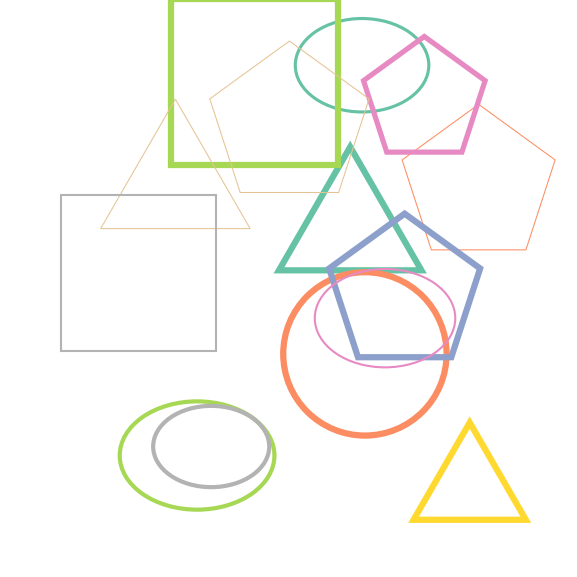[{"shape": "oval", "thickness": 1.5, "radius": 0.58, "center": [0.627, 0.886]}, {"shape": "triangle", "thickness": 3, "radius": 0.71, "center": [0.606, 0.602]}, {"shape": "pentagon", "thickness": 0.5, "radius": 0.7, "center": [0.829, 0.679]}, {"shape": "circle", "thickness": 3, "radius": 0.71, "center": [0.632, 0.386]}, {"shape": "pentagon", "thickness": 3, "radius": 0.69, "center": [0.701, 0.492]}, {"shape": "oval", "thickness": 1, "radius": 0.61, "center": [0.667, 0.448]}, {"shape": "pentagon", "thickness": 2.5, "radius": 0.55, "center": [0.735, 0.825]}, {"shape": "square", "thickness": 3, "radius": 0.72, "center": [0.441, 0.857]}, {"shape": "oval", "thickness": 2, "radius": 0.67, "center": [0.341, 0.21]}, {"shape": "triangle", "thickness": 3, "radius": 0.56, "center": [0.813, 0.155]}, {"shape": "pentagon", "thickness": 0.5, "radius": 0.72, "center": [0.501, 0.783]}, {"shape": "triangle", "thickness": 0.5, "radius": 0.75, "center": [0.304, 0.678]}, {"shape": "oval", "thickness": 2, "radius": 0.5, "center": [0.366, 0.226]}, {"shape": "square", "thickness": 1, "radius": 0.67, "center": [0.239, 0.526]}]